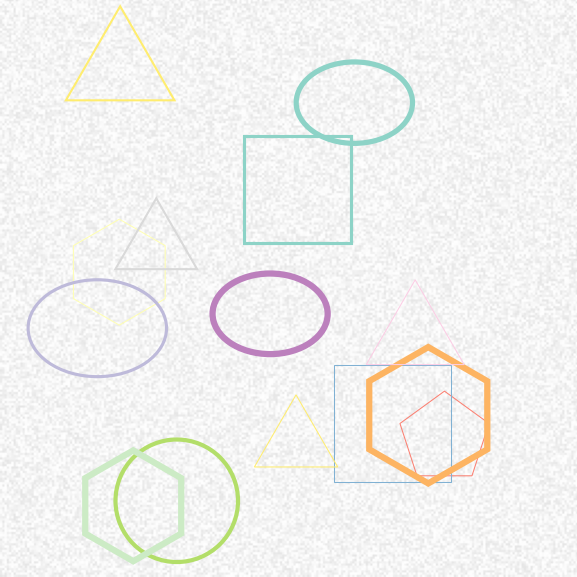[{"shape": "oval", "thickness": 2.5, "radius": 0.5, "center": [0.614, 0.821]}, {"shape": "square", "thickness": 1.5, "radius": 0.46, "center": [0.515, 0.671]}, {"shape": "hexagon", "thickness": 0.5, "radius": 0.46, "center": [0.207, 0.528]}, {"shape": "oval", "thickness": 1.5, "radius": 0.6, "center": [0.169, 0.431]}, {"shape": "pentagon", "thickness": 0.5, "radius": 0.41, "center": [0.77, 0.241]}, {"shape": "square", "thickness": 0.5, "radius": 0.51, "center": [0.679, 0.266]}, {"shape": "hexagon", "thickness": 3, "radius": 0.59, "center": [0.742, 0.28]}, {"shape": "circle", "thickness": 2, "radius": 0.53, "center": [0.306, 0.132]}, {"shape": "triangle", "thickness": 0.5, "radius": 0.49, "center": [0.719, 0.417]}, {"shape": "triangle", "thickness": 1, "radius": 0.41, "center": [0.271, 0.574]}, {"shape": "oval", "thickness": 3, "radius": 0.5, "center": [0.468, 0.456]}, {"shape": "hexagon", "thickness": 3, "radius": 0.48, "center": [0.231, 0.123]}, {"shape": "triangle", "thickness": 0.5, "radius": 0.42, "center": [0.513, 0.232]}, {"shape": "triangle", "thickness": 1, "radius": 0.54, "center": [0.208, 0.88]}]